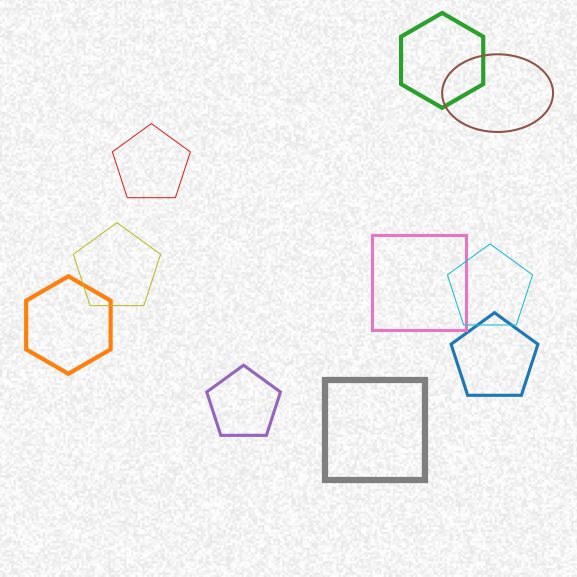[{"shape": "pentagon", "thickness": 1.5, "radius": 0.4, "center": [0.856, 0.379]}, {"shape": "hexagon", "thickness": 2, "radius": 0.42, "center": [0.118, 0.436]}, {"shape": "hexagon", "thickness": 2, "radius": 0.41, "center": [0.766, 0.895]}, {"shape": "pentagon", "thickness": 0.5, "radius": 0.35, "center": [0.262, 0.714]}, {"shape": "pentagon", "thickness": 1.5, "radius": 0.34, "center": [0.422, 0.3]}, {"shape": "oval", "thickness": 1, "radius": 0.48, "center": [0.862, 0.838]}, {"shape": "square", "thickness": 1.5, "radius": 0.41, "center": [0.725, 0.51]}, {"shape": "square", "thickness": 3, "radius": 0.43, "center": [0.649, 0.254]}, {"shape": "pentagon", "thickness": 0.5, "radius": 0.4, "center": [0.203, 0.534]}, {"shape": "pentagon", "thickness": 0.5, "radius": 0.39, "center": [0.849, 0.499]}]